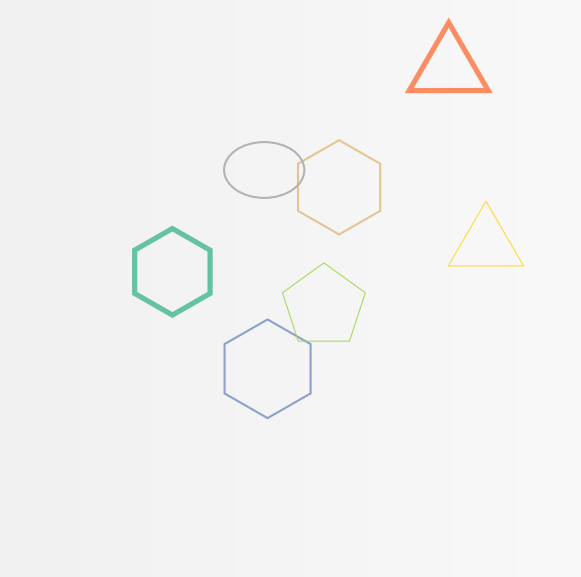[{"shape": "hexagon", "thickness": 2.5, "radius": 0.37, "center": [0.297, 0.528]}, {"shape": "triangle", "thickness": 2.5, "radius": 0.39, "center": [0.772, 0.882]}, {"shape": "hexagon", "thickness": 1, "radius": 0.43, "center": [0.46, 0.361]}, {"shape": "pentagon", "thickness": 0.5, "radius": 0.37, "center": [0.557, 0.469]}, {"shape": "triangle", "thickness": 0.5, "radius": 0.37, "center": [0.836, 0.576]}, {"shape": "hexagon", "thickness": 1, "radius": 0.41, "center": [0.583, 0.675]}, {"shape": "oval", "thickness": 1, "radius": 0.35, "center": [0.455, 0.705]}]